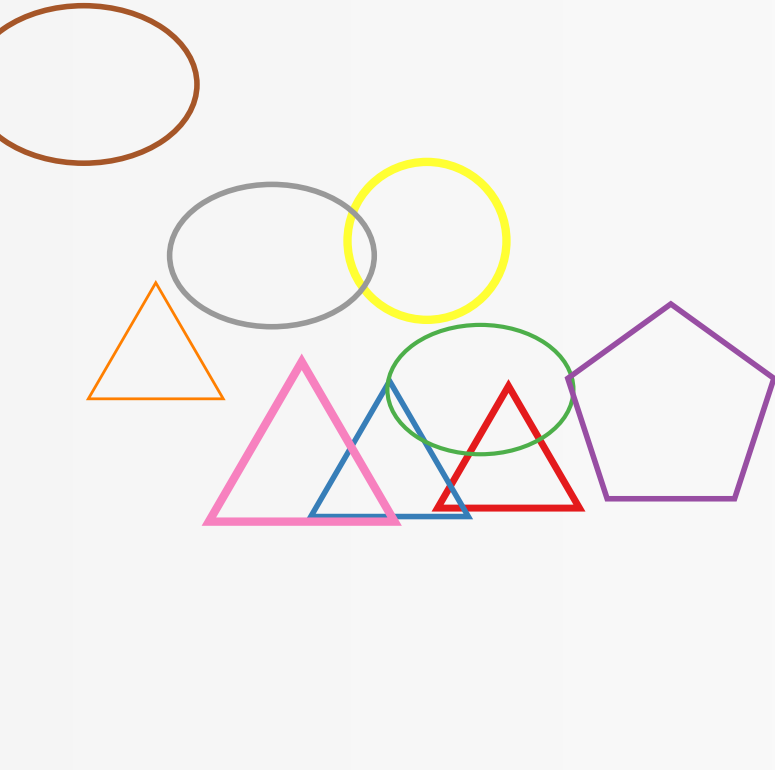[{"shape": "triangle", "thickness": 2.5, "radius": 0.53, "center": [0.656, 0.393]}, {"shape": "triangle", "thickness": 2, "radius": 0.59, "center": [0.503, 0.388]}, {"shape": "oval", "thickness": 1.5, "radius": 0.6, "center": [0.62, 0.494]}, {"shape": "pentagon", "thickness": 2, "radius": 0.7, "center": [0.866, 0.465]}, {"shape": "triangle", "thickness": 1, "radius": 0.5, "center": [0.201, 0.532]}, {"shape": "circle", "thickness": 3, "radius": 0.51, "center": [0.551, 0.687]}, {"shape": "oval", "thickness": 2, "radius": 0.73, "center": [0.108, 0.89]}, {"shape": "triangle", "thickness": 3, "radius": 0.69, "center": [0.389, 0.392]}, {"shape": "oval", "thickness": 2, "radius": 0.66, "center": [0.351, 0.668]}]